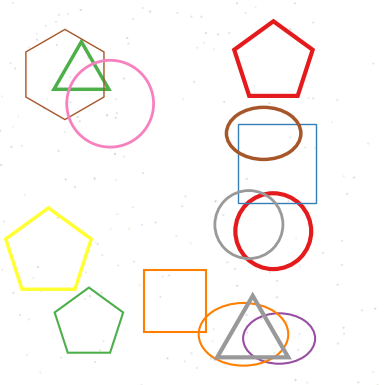[{"shape": "circle", "thickness": 3, "radius": 0.49, "center": [0.71, 0.4]}, {"shape": "pentagon", "thickness": 3, "radius": 0.54, "center": [0.71, 0.838]}, {"shape": "square", "thickness": 1, "radius": 0.51, "center": [0.719, 0.575]}, {"shape": "pentagon", "thickness": 1.5, "radius": 0.47, "center": [0.231, 0.16]}, {"shape": "triangle", "thickness": 2.5, "radius": 0.41, "center": [0.211, 0.809]}, {"shape": "oval", "thickness": 1.5, "radius": 0.47, "center": [0.725, 0.121]}, {"shape": "oval", "thickness": 1.5, "radius": 0.58, "center": [0.632, 0.132]}, {"shape": "square", "thickness": 1.5, "radius": 0.4, "center": [0.455, 0.218]}, {"shape": "pentagon", "thickness": 2.5, "radius": 0.58, "center": [0.126, 0.343]}, {"shape": "hexagon", "thickness": 1, "radius": 0.59, "center": [0.169, 0.807]}, {"shape": "oval", "thickness": 2.5, "radius": 0.48, "center": [0.685, 0.654]}, {"shape": "circle", "thickness": 2, "radius": 0.56, "center": [0.286, 0.731]}, {"shape": "circle", "thickness": 2, "radius": 0.44, "center": [0.646, 0.417]}, {"shape": "triangle", "thickness": 3, "radius": 0.53, "center": [0.656, 0.125]}]